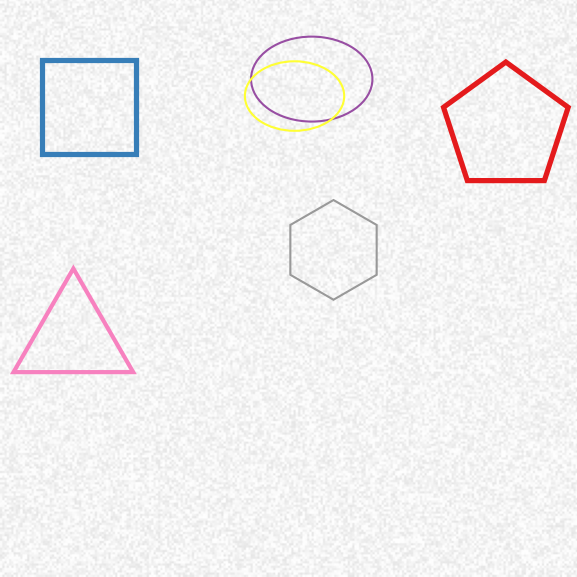[{"shape": "pentagon", "thickness": 2.5, "radius": 0.57, "center": [0.876, 0.778]}, {"shape": "square", "thickness": 2.5, "radius": 0.41, "center": [0.154, 0.815]}, {"shape": "oval", "thickness": 1, "radius": 0.53, "center": [0.54, 0.862]}, {"shape": "oval", "thickness": 1, "radius": 0.43, "center": [0.51, 0.833]}, {"shape": "triangle", "thickness": 2, "radius": 0.6, "center": [0.127, 0.415]}, {"shape": "hexagon", "thickness": 1, "radius": 0.43, "center": [0.578, 0.566]}]